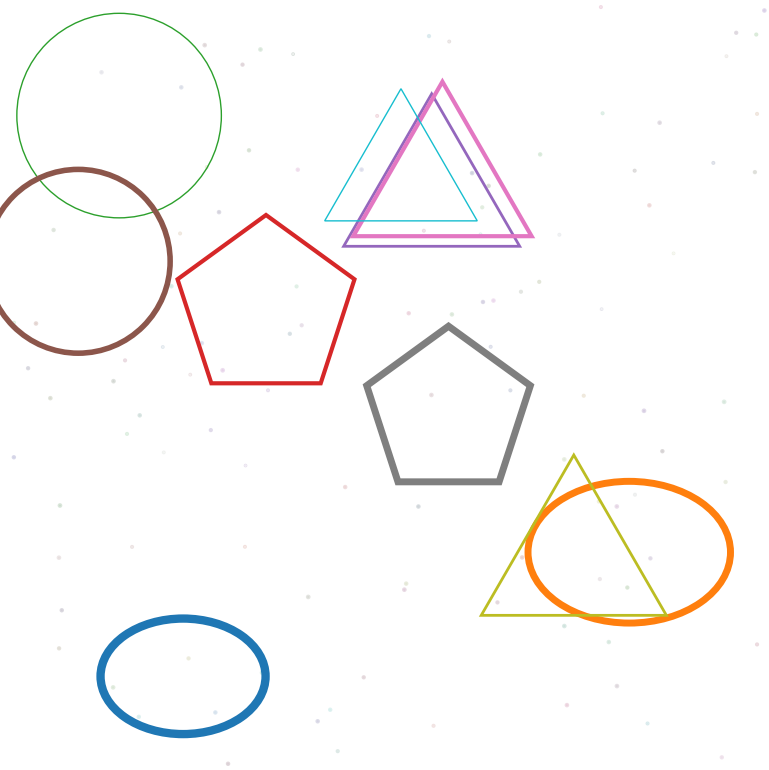[{"shape": "oval", "thickness": 3, "radius": 0.54, "center": [0.238, 0.122]}, {"shape": "oval", "thickness": 2.5, "radius": 0.66, "center": [0.817, 0.283]}, {"shape": "circle", "thickness": 0.5, "radius": 0.66, "center": [0.155, 0.85]}, {"shape": "pentagon", "thickness": 1.5, "radius": 0.6, "center": [0.345, 0.6]}, {"shape": "triangle", "thickness": 1, "radius": 0.66, "center": [0.561, 0.746]}, {"shape": "circle", "thickness": 2, "radius": 0.6, "center": [0.102, 0.661]}, {"shape": "triangle", "thickness": 1.5, "radius": 0.67, "center": [0.575, 0.76]}, {"shape": "pentagon", "thickness": 2.5, "radius": 0.56, "center": [0.583, 0.465]}, {"shape": "triangle", "thickness": 1, "radius": 0.69, "center": [0.745, 0.27]}, {"shape": "triangle", "thickness": 0.5, "radius": 0.57, "center": [0.521, 0.77]}]